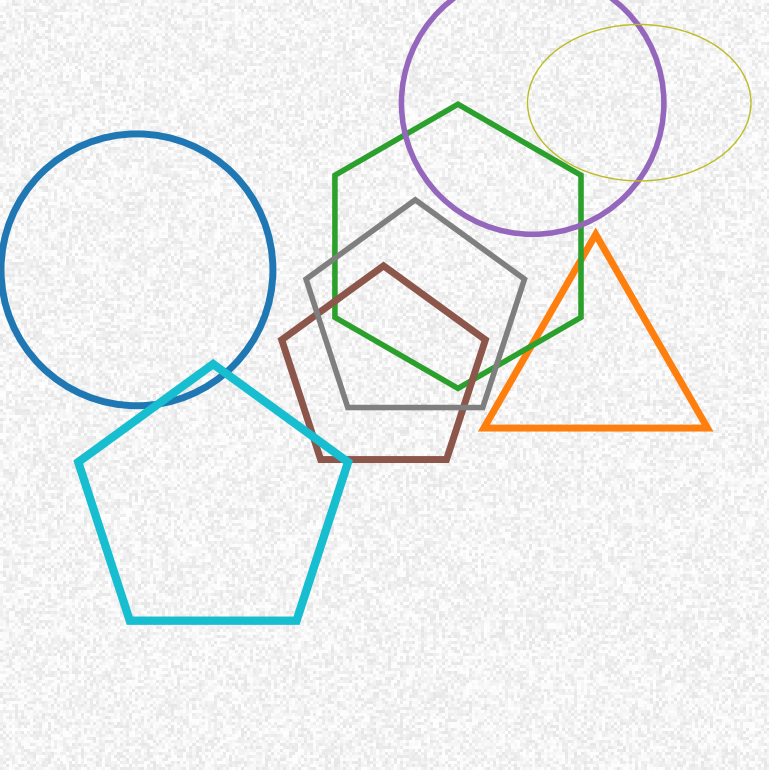[{"shape": "circle", "thickness": 2.5, "radius": 0.88, "center": [0.178, 0.65]}, {"shape": "triangle", "thickness": 2.5, "radius": 0.84, "center": [0.774, 0.528]}, {"shape": "hexagon", "thickness": 2, "radius": 0.92, "center": [0.595, 0.68]}, {"shape": "circle", "thickness": 2, "radius": 0.85, "center": [0.692, 0.866]}, {"shape": "pentagon", "thickness": 2.5, "radius": 0.7, "center": [0.498, 0.516]}, {"shape": "pentagon", "thickness": 2, "radius": 0.75, "center": [0.539, 0.591]}, {"shape": "oval", "thickness": 0.5, "radius": 0.73, "center": [0.83, 0.867]}, {"shape": "pentagon", "thickness": 3, "radius": 0.92, "center": [0.277, 0.343]}]